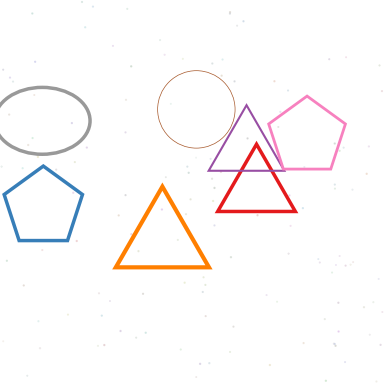[{"shape": "triangle", "thickness": 2.5, "radius": 0.58, "center": [0.666, 0.509]}, {"shape": "pentagon", "thickness": 2.5, "radius": 0.53, "center": [0.113, 0.462]}, {"shape": "triangle", "thickness": 1.5, "radius": 0.57, "center": [0.64, 0.613]}, {"shape": "triangle", "thickness": 3, "radius": 0.7, "center": [0.422, 0.375]}, {"shape": "circle", "thickness": 0.5, "radius": 0.5, "center": [0.51, 0.716]}, {"shape": "pentagon", "thickness": 2, "radius": 0.52, "center": [0.798, 0.646]}, {"shape": "oval", "thickness": 2.5, "radius": 0.62, "center": [0.11, 0.686]}]